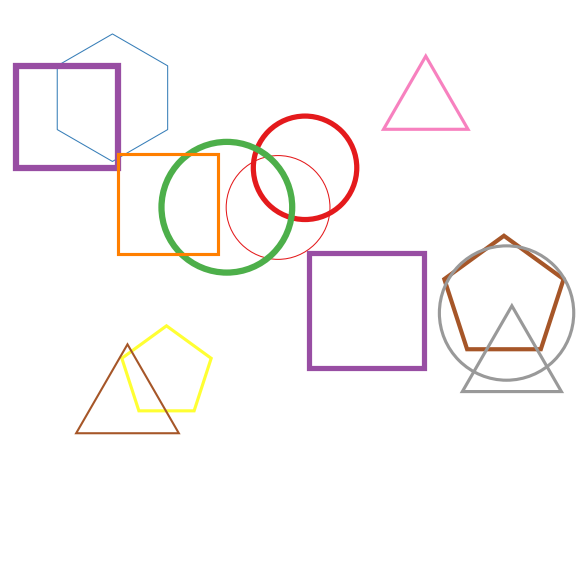[{"shape": "circle", "thickness": 0.5, "radius": 0.45, "center": [0.482, 0.64]}, {"shape": "circle", "thickness": 2.5, "radius": 0.45, "center": [0.528, 0.709]}, {"shape": "hexagon", "thickness": 0.5, "radius": 0.55, "center": [0.195, 0.83]}, {"shape": "circle", "thickness": 3, "radius": 0.57, "center": [0.393, 0.64]}, {"shape": "square", "thickness": 2.5, "radius": 0.5, "center": [0.634, 0.461]}, {"shape": "square", "thickness": 3, "radius": 0.44, "center": [0.116, 0.797]}, {"shape": "square", "thickness": 1.5, "radius": 0.43, "center": [0.291, 0.646]}, {"shape": "pentagon", "thickness": 1.5, "radius": 0.41, "center": [0.288, 0.354]}, {"shape": "triangle", "thickness": 1, "radius": 0.51, "center": [0.221, 0.3]}, {"shape": "pentagon", "thickness": 2, "radius": 0.54, "center": [0.873, 0.482]}, {"shape": "triangle", "thickness": 1.5, "radius": 0.42, "center": [0.737, 0.817]}, {"shape": "triangle", "thickness": 1.5, "radius": 0.49, "center": [0.886, 0.371]}, {"shape": "circle", "thickness": 1.5, "radius": 0.58, "center": [0.877, 0.457]}]